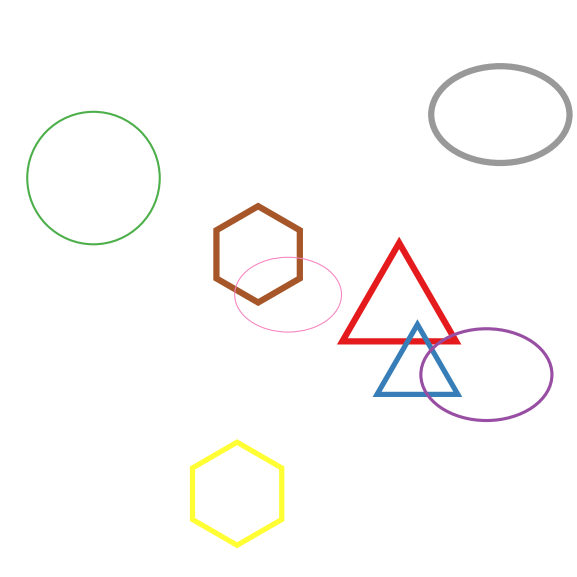[{"shape": "triangle", "thickness": 3, "radius": 0.57, "center": [0.691, 0.465]}, {"shape": "triangle", "thickness": 2.5, "radius": 0.4, "center": [0.723, 0.357]}, {"shape": "circle", "thickness": 1, "radius": 0.57, "center": [0.162, 0.691]}, {"shape": "oval", "thickness": 1.5, "radius": 0.57, "center": [0.842, 0.35]}, {"shape": "hexagon", "thickness": 2.5, "radius": 0.45, "center": [0.411, 0.144]}, {"shape": "hexagon", "thickness": 3, "radius": 0.42, "center": [0.447, 0.559]}, {"shape": "oval", "thickness": 0.5, "radius": 0.46, "center": [0.499, 0.489]}, {"shape": "oval", "thickness": 3, "radius": 0.6, "center": [0.866, 0.801]}]